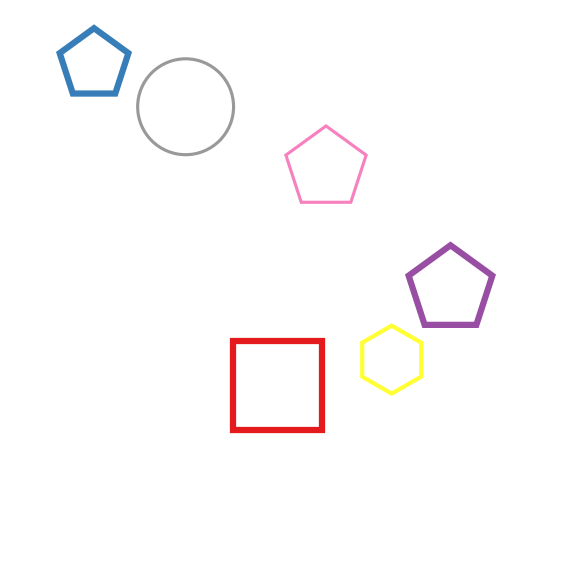[{"shape": "square", "thickness": 3, "radius": 0.39, "center": [0.481, 0.332]}, {"shape": "pentagon", "thickness": 3, "radius": 0.31, "center": [0.163, 0.888]}, {"shape": "pentagon", "thickness": 3, "radius": 0.38, "center": [0.78, 0.498]}, {"shape": "hexagon", "thickness": 2, "radius": 0.29, "center": [0.678, 0.376]}, {"shape": "pentagon", "thickness": 1.5, "radius": 0.37, "center": [0.565, 0.708]}, {"shape": "circle", "thickness": 1.5, "radius": 0.42, "center": [0.321, 0.814]}]